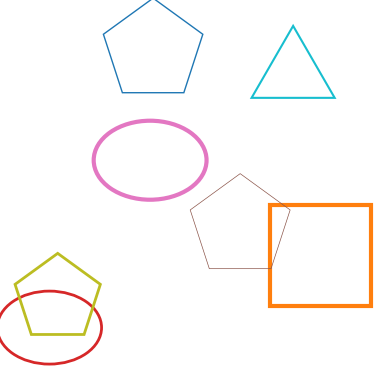[{"shape": "pentagon", "thickness": 1, "radius": 0.68, "center": [0.398, 0.869]}, {"shape": "square", "thickness": 3, "radius": 0.65, "center": [0.833, 0.337]}, {"shape": "oval", "thickness": 2, "radius": 0.68, "center": [0.128, 0.149]}, {"shape": "pentagon", "thickness": 0.5, "radius": 0.68, "center": [0.624, 0.413]}, {"shape": "oval", "thickness": 3, "radius": 0.73, "center": [0.39, 0.584]}, {"shape": "pentagon", "thickness": 2, "radius": 0.58, "center": [0.15, 0.225]}, {"shape": "triangle", "thickness": 1.5, "radius": 0.62, "center": [0.761, 0.808]}]